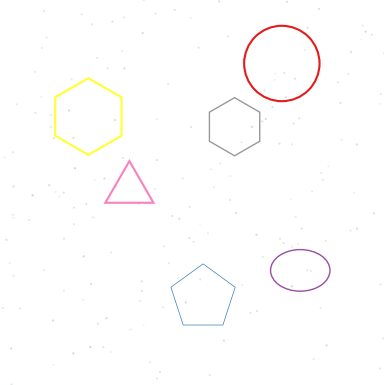[{"shape": "circle", "thickness": 1.5, "radius": 0.49, "center": [0.732, 0.835]}, {"shape": "pentagon", "thickness": 0.5, "radius": 0.44, "center": [0.527, 0.227]}, {"shape": "oval", "thickness": 1, "radius": 0.39, "center": [0.78, 0.298]}, {"shape": "hexagon", "thickness": 1.5, "radius": 0.5, "center": [0.23, 0.697]}, {"shape": "triangle", "thickness": 1.5, "radius": 0.36, "center": [0.336, 0.509]}, {"shape": "hexagon", "thickness": 1, "radius": 0.38, "center": [0.609, 0.671]}]